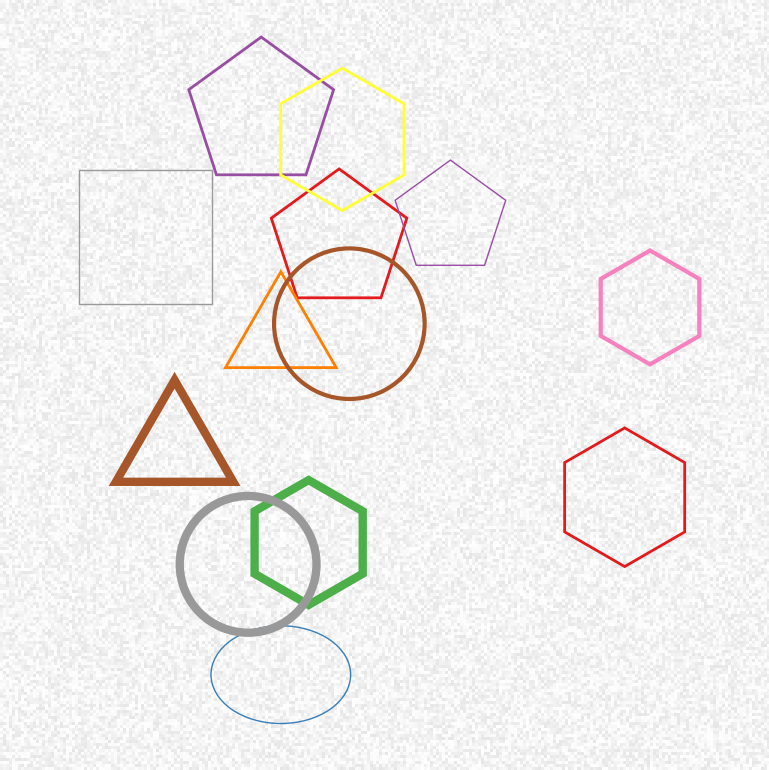[{"shape": "hexagon", "thickness": 1, "radius": 0.45, "center": [0.811, 0.354]}, {"shape": "pentagon", "thickness": 1, "radius": 0.46, "center": [0.44, 0.688]}, {"shape": "oval", "thickness": 0.5, "radius": 0.45, "center": [0.365, 0.124]}, {"shape": "hexagon", "thickness": 3, "radius": 0.41, "center": [0.401, 0.295]}, {"shape": "pentagon", "thickness": 1, "radius": 0.49, "center": [0.339, 0.853]}, {"shape": "pentagon", "thickness": 0.5, "radius": 0.38, "center": [0.585, 0.717]}, {"shape": "triangle", "thickness": 1, "radius": 0.41, "center": [0.365, 0.564]}, {"shape": "hexagon", "thickness": 1, "radius": 0.46, "center": [0.445, 0.819]}, {"shape": "triangle", "thickness": 3, "radius": 0.44, "center": [0.227, 0.418]}, {"shape": "circle", "thickness": 1.5, "radius": 0.49, "center": [0.454, 0.58]}, {"shape": "hexagon", "thickness": 1.5, "radius": 0.37, "center": [0.844, 0.601]}, {"shape": "square", "thickness": 0.5, "radius": 0.43, "center": [0.189, 0.692]}, {"shape": "circle", "thickness": 3, "radius": 0.44, "center": [0.322, 0.267]}]